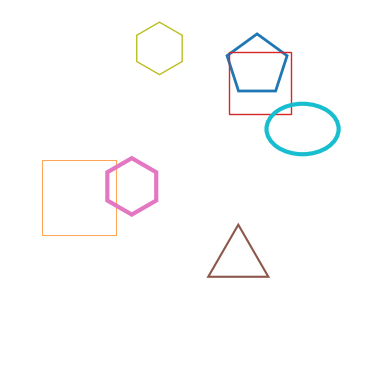[{"shape": "pentagon", "thickness": 2, "radius": 0.41, "center": [0.668, 0.83]}, {"shape": "square", "thickness": 0.5, "radius": 0.48, "center": [0.206, 0.487]}, {"shape": "square", "thickness": 1, "radius": 0.4, "center": [0.675, 0.783]}, {"shape": "triangle", "thickness": 1.5, "radius": 0.45, "center": [0.619, 0.326]}, {"shape": "hexagon", "thickness": 3, "radius": 0.37, "center": [0.342, 0.516]}, {"shape": "hexagon", "thickness": 1, "radius": 0.34, "center": [0.414, 0.874]}, {"shape": "oval", "thickness": 3, "radius": 0.47, "center": [0.786, 0.665]}]